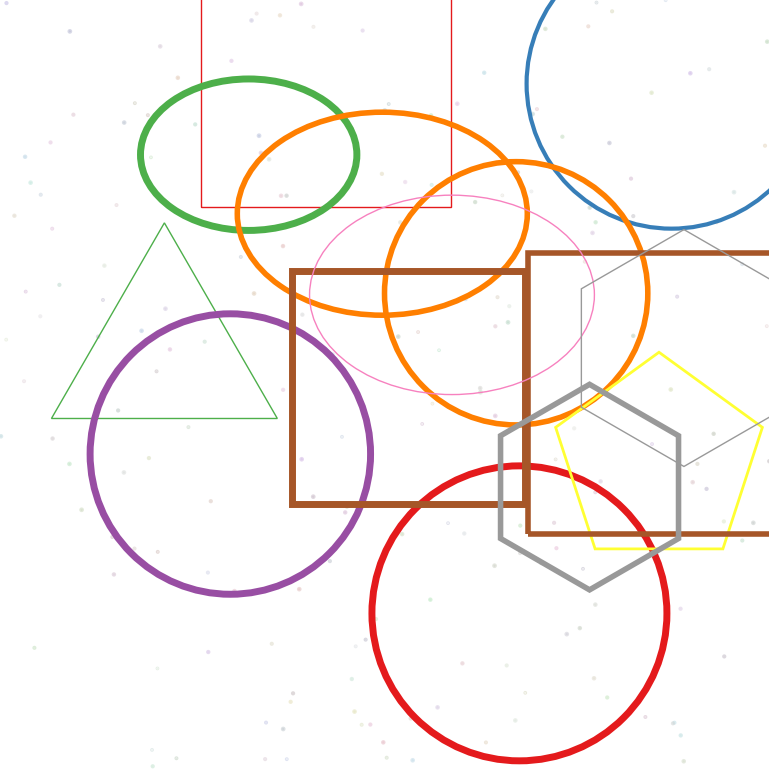[{"shape": "square", "thickness": 0.5, "radius": 0.81, "center": [0.423, 0.893]}, {"shape": "circle", "thickness": 2.5, "radius": 0.96, "center": [0.675, 0.203]}, {"shape": "circle", "thickness": 1.5, "radius": 0.94, "center": [0.872, 0.891]}, {"shape": "oval", "thickness": 2.5, "radius": 0.7, "center": [0.323, 0.799]}, {"shape": "triangle", "thickness": 0.5, "radius": 0.85, "center": [0.213, 0.541]}, {"shape": "circle", "thickness": 2.5, "radius": 0.91, "center": [0.299, 0.41]}, {"shape": "oval", "thickness": 2, "radius": 0.94, "center": [0.496, 0.722]}, {"shape": "circle", "thickness": 2, "radius": 0.85, "center": [0.67, 0.619]}, {"shape": "pentagon", "thickness": 1, "radius": 0.71, "center": [0.856, 0.401]}, {"shape": "square", "thickness": 2, "radius": 0.92, "center": [0.869, 0.489]}, {"shape": "square", "thickness": 2.5, "radius": 0.76, "center": [0.531, 0.497]}, {"shape": "oval", "thickness": 0.5, "radius": 0.92, "center": [0.587, 0.617]}, {"shape": "hexagon", "thickness": 0.5, "radius": 0.77, "center": [0.888, 0.548]}, {"shape": "hexagon", "thickness": 2, "radius": 0.67, "center": [0.766, 0.367]}]